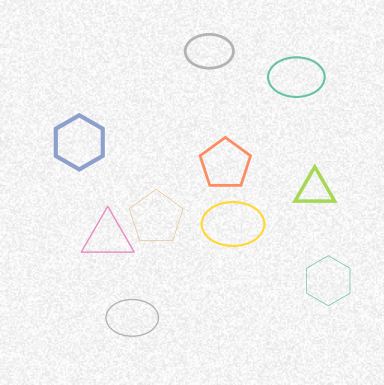[{"shape": "hexagon", "thickness": 0.5, "radius": 0.33, "center": [0.853, 0.271]}, {"shape": "oval", "thickness": 1.5, "radius": 0.37, "center": [0.77, 0.8]}, {"shape": "pentagon", "thickness": 2, "radius": 0.34, "center": [0.585, 0.574]}, {"shape": "hexagon", "thickness": 3, "radius": 0.35, "center": [0.206, 0.63]}, {"shape": "triangle", "thickness": 1, "radius": 0.4, "center": [0.28, 0.385]}, {"shape": "triangle", "thickness": 2.5, "radius": 0.3, "center": [0.818, 0.507]}, {"shape": "oval", "thickness": 1.5, "radius": 0.41, "center": [0.605, 0.418]}, {"shape": "pentagon", "thickness": 0.5, "radius": 0.37, "center": [0.406, 0.435]}, {"shape": "oval", "thickness": 1, "radius": 0.34, "center": [0.343, 0.174]}, {"shape": "oval", "thickness": 2, "radius": 0.31, "center": [0.544, 0.867]}]